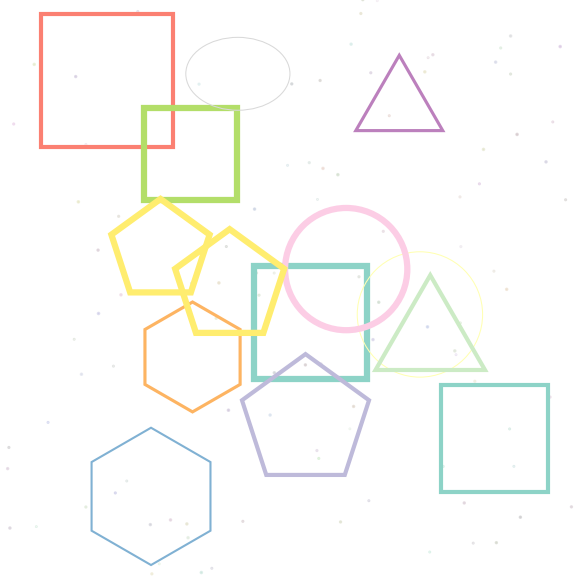[{"shape": "square", "thickness": 2, "radius": 0.46, "center": [0.856, 0.24]}, {"shape": "square", "thickness": 3, "radius": 0.49, "center": [0.537, 0.44]}, {"shape": "circle", "thickness": 0.5, "radius": 0.54, "center": [0.727, 0.455]}, {"shape": "pentagon", "thickness": 2, "radius": 0.58, "center": [0.529, 0.27]}, {"shape": "square", "thickness": 2, "radius": 0.57, "center": [0.185, 0.859]}, {"shape": "hexagon", "thickness": 1, "radius": 0.59, "center": [0.262, 0.14]}, {"shape": "hexagon", "thickness": 1.5, "radius": 0.48, "center": [0.333, 0.381]}, {"shape": "square", "thickness": 3, "radius": 0.4, "center": [0.329, 0.733]}, {"shape": "circle", "thickness": 3, "radius": 0.53, "center": [0.599, 0.533]}, {"shape": "oval", "thickness": 0.5, "radius": 0.45, "center": [0.412, 0.871]}, {"shape": "triangle", "thickness": 1.5, "radius": 0.43, "center": [0.691, 0.816]}, {"shape": "triangle", "thickness": 2, "radius": 0.55, "center": [0.745, 0.413]}, {"shape": "pentagon", "thickness": 3, "radius": 0.5, "center": [0.398, 0.503]}, {"shape": "pentagon", "thickness": 3, "radius": 0.45, "center": [0.278, 0.565]}]